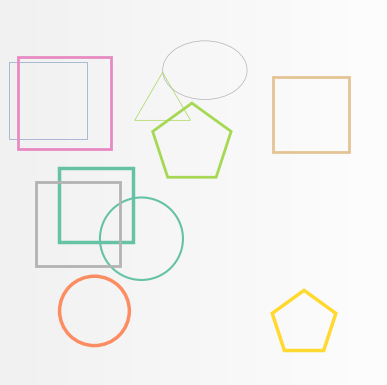[{"shape": "square", "thickness": 2.5, "radius": 0.48, "center": [0.247, 0.468]}, {"shape": "circle", "thickness": 1.5, "radius": 0.54, "center": [0.365, 0.38]}, {"shape": "circle", "thickness": 2.5, "radius": 0.45, "center": [0.244, 0.192]}, {"shape": "square", "thickness": 0.5, "radius": 0.5, "center": [0.124, 0.739]}, {"shape": "square", "thickness": 2, "radius": 0.6, "center": [0.167, 0.732]}, {"shape": "triangle", "thickness": 0.5, "radius": 0.42, "center": [0.42, 0.729]}, {"shape": "pentagon", "thickness": 2, "radius": 0.53, "center": [0.495, 0.626]}, {"shape": "pentagon", "thickness": 2.5, "radius": 0.43, "center": [0.785, 0.159]}, {"shape": "square", "thickness": 2, "radius": 0.49, "center": [0.803, 0.702]}, {"shape": "oval", "thickness": 0.5, "radius": 0.54, "center": [0.529, 0.818]}, {"shape": "square", "thickness": 2, "radius": 0.55, "center": [0.201, 0.418]}]